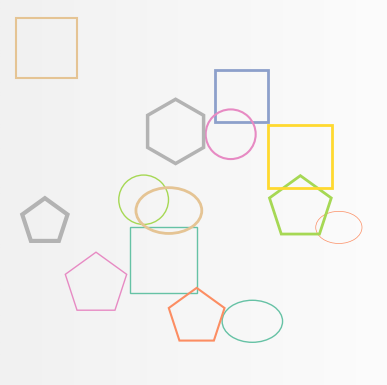[{"shape": "oval", "thickness": 1, "radius": 0.39, "center": [0.651, 0.165]}, {"shape": "square", "thickness": 1, "radius": 0.43, "center": [0.422, 0.326]}, {"shape": "pentagon", "thickness": 1.5, "radius": 0.38, "center": [0.508, 0.177]}, {"shape": "oval", "thickness": 0.5, "radius": 0.3, "center": [0.874, 0.409]}, {"shape": "square", "thickness": 2, "radius": 0.34, "center": [0.624, 0.75]}, {"shape": "pentagon", "thickness": 1, "radius": 0.42, "center": [0.248, 0.262]}, {"shape": "circle", "thickness": 1.5, "radius": 0.32, "center": [0.595, 0.651]}, {"shape": "pentagon", "thickness": 2, "radius": 0.42, "center": [0.775, 0.46]}, {"shape": "circle", "thickness": 1, "radius": 0.32, "center": [0.371, 0.481]}, {"shape": "square", "thickness": 2, "radius": 0.41, "center": [0.774, 0.593]}, {"shape": "oval", "thickness": 2, "radius": 0.42, "center": [0.436, 0.453]}, {"shape": "square", "thickness": 1.5, "radius": 0.39, "center": [0.121, 0.875]}, {"shape": "hexagon", "thickness": 2.5, "radius": 0.42, "center": [0.453, 0.659]}, {"shape": "pentagon", "thickness": 3, "radius": 0.31, "center": [0.116, 0.424]}]